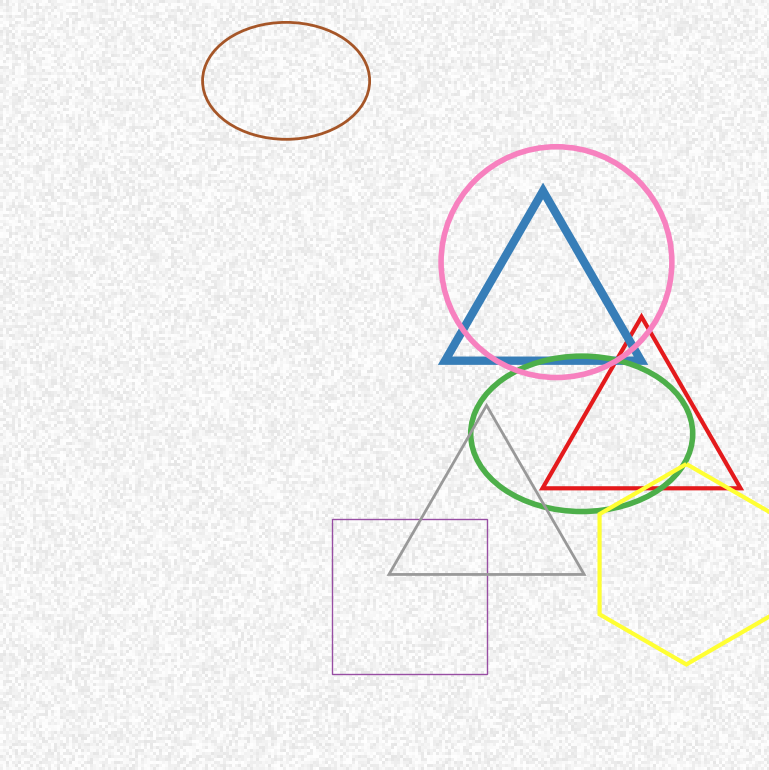[{"shape": "triangle", "thickness": 1.5, "radius": 0.74, "center": [0.833, 0.44]}, {"shape": "triangle", "thickness": 3, "radius": 0.73, "center": [0.705, 0.605]}, {"shape": "oval", "thickness": 2, "radius": 0.72, "center": [0.755, 0.437]}, {"shape": "square", "thickness": 0.5, "radius": 0.5, "center": [0.532, 0.225]}, {"shape": "hexagon", "thickness": 1.5, "radius": 0.65, "center": [0.891, 0.267]}, {"shape": "oval", "thickness": 1, "radius": 0.54, "center": [0.372, 0.895]}, {"shape": "circle", "thickness": 2, "radius": 0.75, "center": [0.723, 0.66]}, {"shape": "triangle", "thickness": 1, "radius": 0.73, "center": [0.632, 0.327]}]